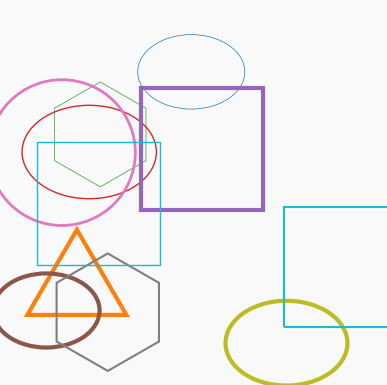[{"shape": "oval", "thickness": 0.5, "radius": 0.69, "center": [0.494, 0.813]}, {"shape": "triangle", "thickness": 3, "radius": 0.74, "center": [0.198, 0.256]}, {"shape": "hexagon", "thickness": 0.5, "radius": 0.68, "center": [0.259, 0.651]}, {"shape": "oval", "thickness": 1, "radius": 0.87, "center": [0.23, 0.605]}, {"shape": "square", "thickness": 3, "radius": 0.79, "center": [0.522, 0.613]}, {"shape": "oval", "thickness": 3, "radius": 0.69, "center": [0.119, 0.194]}, {"shape": "circle", "thickness": 2, "radius": 0.95, "center": [0.16, 0.604]}, {"shape": "hexagon", "thickness": 1.5, "radius": 0.76, "center": [0.278, 0.189]}, {"shape": "oval", "thickness": 3, "radius": 0.79, "center": [0.739, 0.109]}, {"shape": "square", "thickness": 1.5, "radius": 0.78, "center": [0.889, 0.307]}, {"shape": "square", "thickness": 1, "radius": 0.79, "center": [0.254, 0.471]}]